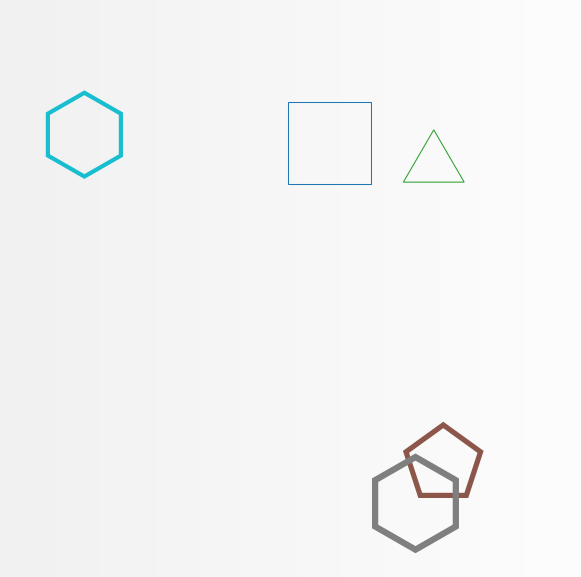[{"shape": "square", "thickness": 0.5, "radius": 0.36, "center": [0.567, 0.751]}, {"shape": "triangle", "thickness": 0.5, "radius": 0.3, "center": [0.746, 0.714]}, {"shape": "pentagon", "thickness": 2.5, "radius": 0.34, "center": [0.763, 0.196]}, {"shape": "hexagon", "thickness": 3, "radius": 0.4, "center": [0.715, 0.128]}, {"shape": "hexagon", "thickness": 2, "radius": 0.36, "center": [0.145, 0.766]}]